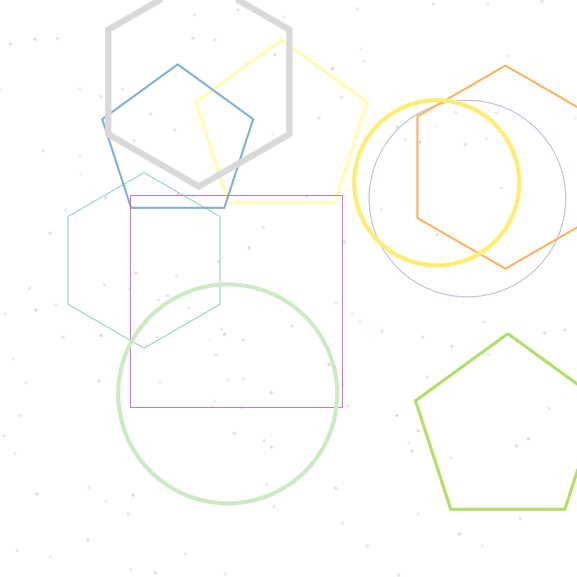[{"shape": "hexagon", "thickness": 0.5, "radius": 0.76, "center": [0.249, 0.548]}, {"shape": "pentagon", "thickness": 1.5, "radius": 0.78, "center": [0.488, 0.774]}, {"shape": "circle", "thickness": 0.5, "radius": 0.85, "center": [0.809, 0.655]}, {"shape": "pentagon", "thickness": 1, "radius": 0.69, "center": [0.308, 0.75]}, {"shape": "hexagon", "thickness": 1, "radius": 0.88, "center": [0.875, 0.71]}, {"shape": "pentagon", "thickness": 1.5, "radius": 0.84, "center": [0.879, 0.253]}, {"shape": "hexagon", "thickness": 3, "radius": 0.91, "center": [0.344, 0.857]}, {"shape": "square", "thickness": 0.5, "radius": 0.92, "center": [0.408, 0.477]}, {"shape": "circle", "thickness": 2, "radius": 0.95, "center": [0.394, 0.317]}, {"shape": "circle", "thickness": 2, "radius": 0.71, "center": [0.756, 0.683]}]